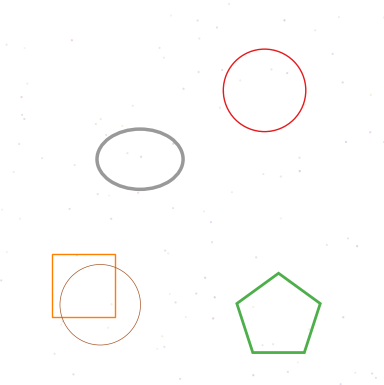[{"shape": "circle", "thickness": 1, "radius": 0.54, "center": [0.687, 0.765]}, {"shape": "pentagon", "thickness": 2, "radius": 0.57, "center": [0.724, 0.176]}, {"shape": "square", "thickness": 1, "radius": 0.41, "center": [0.218, 0.259]}, {"shape": "circle", "thickness": 0.5, "radius": 0.52, "center": [0.26, 0.208]}, {"shape": "oval", "thickness": 2.5, "radius": 0.56, "center": [0.364, 0.586]}]